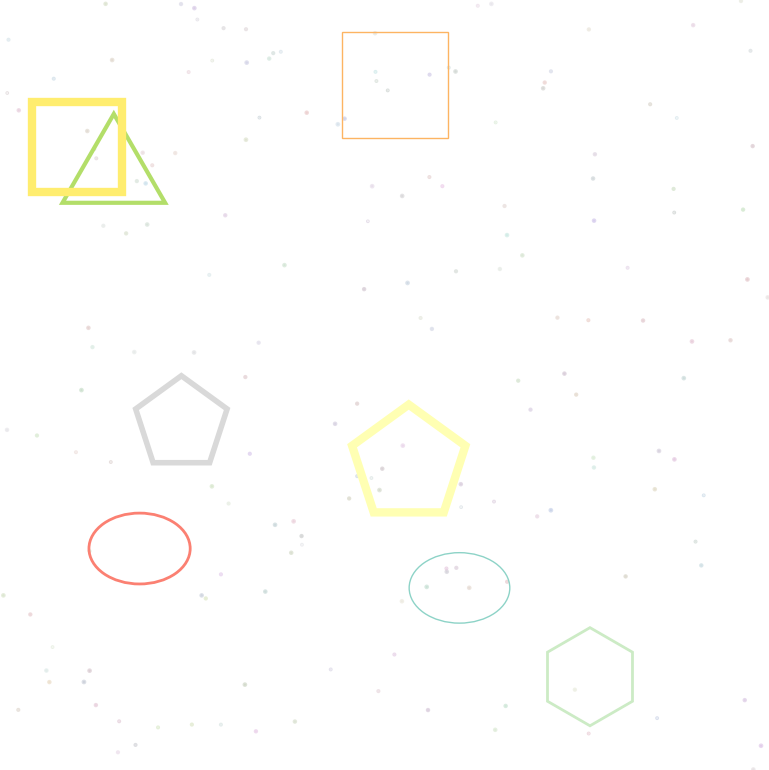[{"shape": "oval", "thickness": 0.5, "radius": 0.33, "center": [0.597, 0.236]}, {"shape": "pentagon", "thickness": 3, "radius": 0.39, "center": [0.531, 0.397]}, {"shape": "oval", "thickness": 1, "radius": 0.33, "center": [0.181, 0.288]}, {"shape": "square", "thickness": 0.5, "radius": 0.35, "center": [0.513, 0.889]}, {"shape": "triangle", "thickness": 1.5, "radius": 0.38, "center": [0.148, 0.775]}, {"shape": "pentagon", "thickness": 2, "radius": 0.31, "center": [0.236, 0.45]}, {"shape": "hexagon", "thickness": 1, "radius": 0.32, "center": [0.766, 0.121]}, {"shape": "square", "thickness": 3, "radius": 0.29, "center": [0.1, 0.809]}]